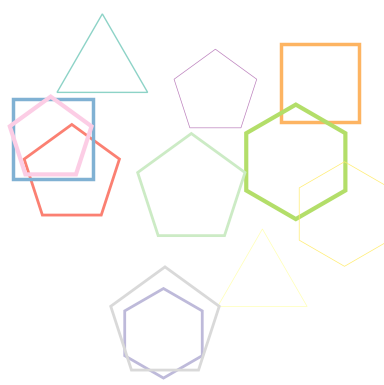[{"shape": "triangle", "thickness": 1, "radius": 0.68, "center": [0.266, 0.828]}, {"shape": "triangle", "thickness": 0.5, "radius": 0.67, "center": [0.682, 0.271]}, {"shape": "hexagon", "thickness": 2, "radius": 0.58, "center": [0.425, 0.134]}, {"shape": "pentagon", "thickness": 2, "radius": 0.65, "center": [0.187, 0.547]}, {"shape": "square", "thickness": 2.5, "radius": 0.52, "center": [0.138, 0.639]}, {"shape": "square", "thickness": 2.5, "radius": 0.5, "center": [0.831, 0.785]}, {"shape": "hexagon", "thickness": 3, "radius": 0.74, "center": [0.768, 0.58]}, {"shape": "pentagon", "thickness": 3, "radius": 0.56, "center": [0.132, 0.637]}, {"shape": "pentagon", "thickness": 2, "radius": 0.74, "center": [0.429, 0.159]}, {"shape": "pentagon", "thickness": 0.5, "radius": 0.56, "center": [0.559, 0.759]}, {"shape": "pentagon", "thickness": 2, "radius": 0.73, "center": [0.497, 0.507]}, {"shape": "hexagon", "thickness": 0.5, "radius": 0.68, "center": [0.895, 0.444]}]